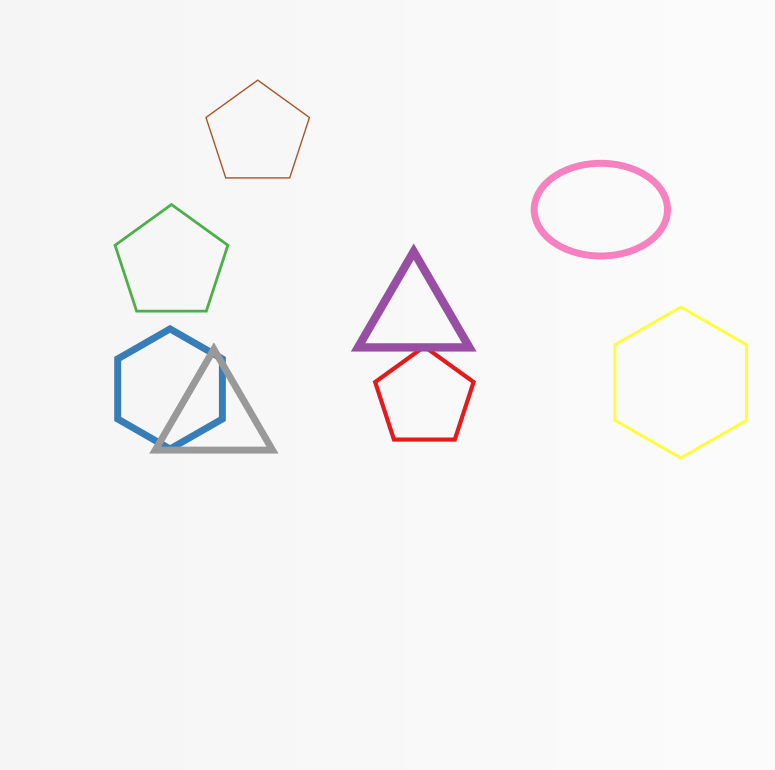[{"shape": "pentagon", "thickness": 1.5, "radius": 0.33, "center": [0.548, 0.483]}, {"shape": "hexagon", "thickness": 2.5, "radius": 0.39, "center": [0.219, 0.495]}, {"shape": "pentagon", "thickness": 1, "radius": 0.38, "center": [0.221, 0.658]}, {"shape": "triangle", "thickness": 3, "radius": 0.41, "center": [0.534, 0.59]}, {"shape": "hexagon", "thickness": 1, "radius": 0.49, "center": [0.878, 0.503]}, {"shape": "pentagon", "thickness": 0.5, "radius": 0.35, "center": [0.333, 0.826]}, {"shape": "oval", "thickness": 2.5, "radius": 0.43, "center": [0.775, 0.728]}, {"shape": "triangle", "thickness": 2.5, "radius": 0.44, "center": [0.276, 0.459]}]